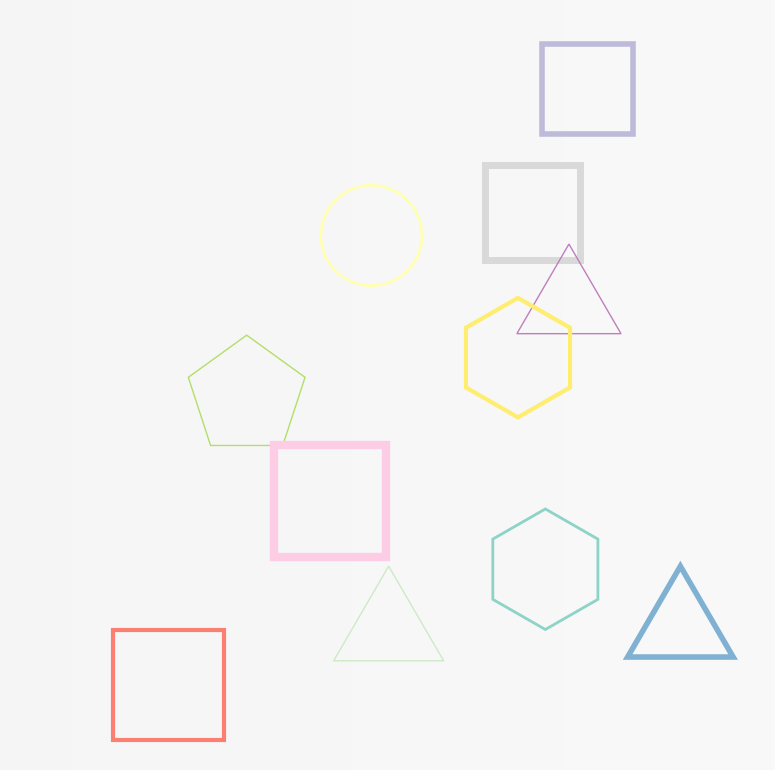[{"shape": "hexagon", "thickness": 1, "radius": 0.39, "center": [0.704, 0.261]}, {"shape": "circle", "thickness": 1, "radius": 0.33, "center": [0.479, 0.694]}, {"shape": "square", "thickness": 2, "radius": 0.29, "center": [0.758, 0.885]}, {"shape": "square", "thickness": 1.5, "radius": 0.36, "center": [0.218, 0.111]}, {"shape": "triangle", "thickness": 2, "radius": 0.39, "center": [0.878, 0.186]}, {"shape": "pentagon", "thickness": 0.5, "radius": 0.4, "center": [0.318, 0.486]}, {"shape": "square", "thickness": 3, "radius": 0.36, "center": [0.425, 0.349]}, {"shape": "square", "thickness": 2.5, "radius": 0.31, "center": [0.687, 0.724]}, {"shape": "triangle", "thickness": 0.5, "radius": 0.39, "center": [0.734, 0.605]}, {"shape": "triangle", "thickness": 0.5, "radius": 0.41, "center": [0.501, 0.183]}, {"shape": "hexagon", "thickness": 1.5, "radius": 0.39, "center": [0.668, 0.536]}]